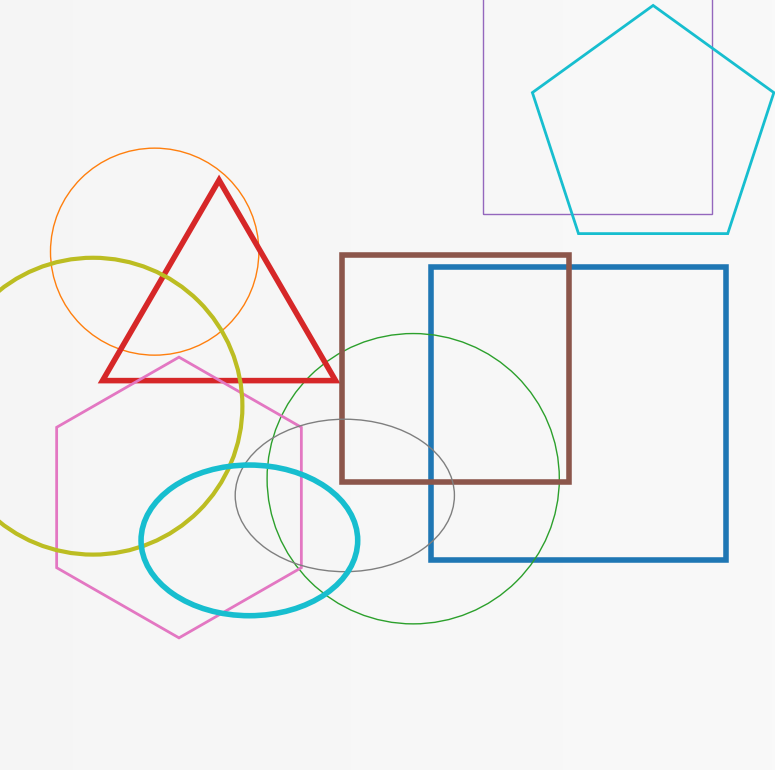[{"shape": "square", "thickness": 2, "radius": 0.95, "center": [0.747, 0.463]}, {"shape": "circle", "thickness": 0.5, "radius": 0.67, "center": [0.2, 0.673]}, {"shape": "circle", "thickness": 0.5, "radius": 0.94, "center": [0.533, 0.378]}, {"shape": "triangle", "thickness": 2, "radius": 0.87, "center": [0.283, 0.592]}, {"shape": "square", "thickness": 0.5, "radius": 0.74, "center": [0.771, 0.87]}, {"shape": "square", "thickness": 2, "radius": 0.74, "center": [0.588, 0.521]}, {"shape": "hexagon", "thickness": 1, "radius": 0.91, "center": [0.231, 0.354]}, {"shape": "oval", "thickness": 0.5, "radius": 0.71, "center": [0.445, 0.357]}, {"shape": "circle", "thickness": 1.5, "radius": 0.96, "center": [0.12, 0.472]}, {"shape": "pentagon", "thickness": 1, "radius": 0.82, "center": [0.843, 0.829]}, {"shape": "oval", "thickness": 2, "radius": 0.7, "center": [0.322, 0.298]}]